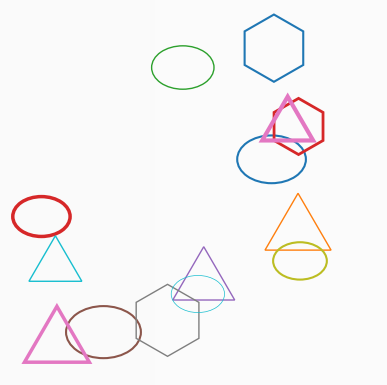[{"shape": "oval", "thickness": 1.5, "radius": 0.44, "center": [0.701, 0.586]}, {"shape": "hexagon", "thickness": 1.5, "radius": 0.44, "center": [0.707, 0.875]}, {"shape": "triangle", "thickness": 1, "radius": 0.49, "center": [0.769, 0.4]}, {"shape": "oval", "thickness": 1, "radius": 0.4, "center": [0.472, 0.825]}, {"shape": "oval", "thickness": 2.5, "radius": 0.37, "center": [0.107, 0.438]}, {"shape": "hexagon", "thickness": 2, "radius": 0.36, "center": [0.77, 0.672]}, {"shape": "triangle", "thickness": 1, "radius": 0.46, "center": [0.526, 0.267]}, {"shape": "oval", "thickness": 1.5, "radius": 0.48, "center": [0.267, 0.137]}, {"shape": "triangle", "thickness": 2.5, "radius": 0.48, "center": [0.147, 0.108]}, {"shape": "triangle", "thickness": 3, "radius": 0.38, "center": [0.742, 0.673]}, {"shape": "hexagon", "thickness": 1, "radius": 0.47, "center": [0.432, 0.168]}, {"shape": "oval", "thickness": 1.5, "radius": 0.35, "center": [0.774, 0.322]}, {"shape": "triangle", "thickness": 1, "radius": 0.39, "center": [0.143, 0.309]}, {"shape": "oval", "thickness": 0.5, "radius": 0.34, "center": [0.511, 0.236]}]